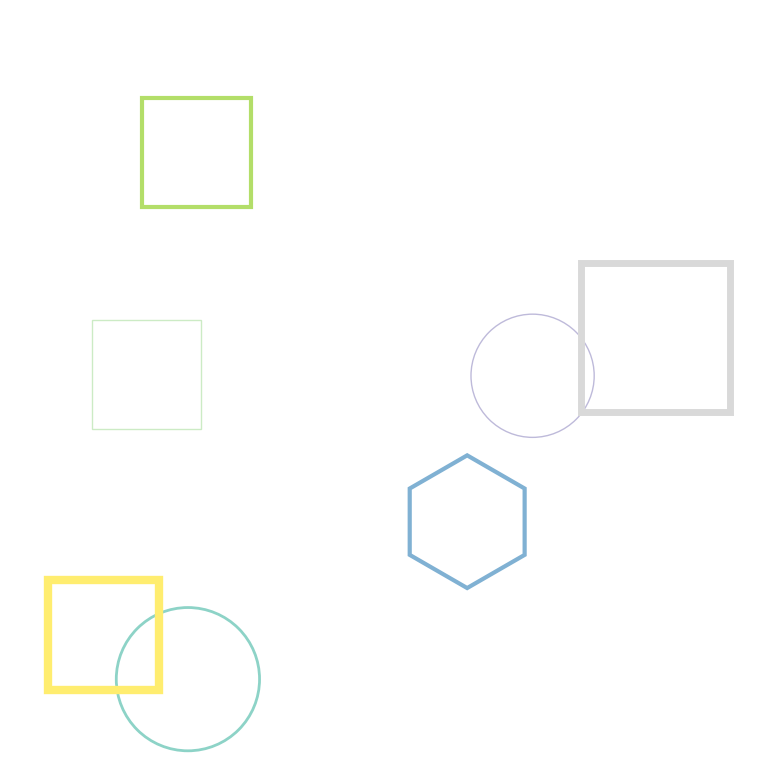[{"shape": "circle", "thickness": 1, "radius": 0.47, "center": [0.244, 0.118]}, {"shape": "circle", "thickness": 0.5, "radius": 0.4, "center": [0.692, 0.512]}, {"shape": "hexagon", "thickness": 1.5, "radius": 0.43, "center": [0.607, 0.322]}, {"shape": "square", "thickness": 1.5, "radius": 0.35, "center": [0.255, 0.803]}, {"shape": "square", "thickness": 2.5, "radius": 0.48, "center": [0.851, 0.561]}, {"shape": "square", "thickness": 0.5, "radius": 0.35, "center": [0.19, 0.514]}, {"shape": "square", "thickness": 3, "radius": 0.36, "center": [0.134, 0.175]}]